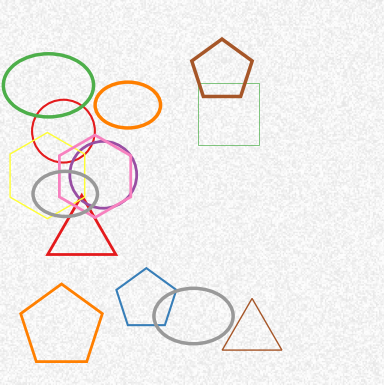[{"shape": "triangle", "thickness": 2, "radius": 0.51, "center": [0.212, 0.39]}, {"shape": "circle", "thickness": 1.5, "radius": 0.41, "center": [0.165, 0.659]}, {"shape": "pentagon", "thickness": 1.5, "radius": 0.41, "center": [0.38, 0.222]}, {"shape": "oval", "thickness": 2.5, "radius": 0.59, "center": [0.126, 0.778]}, {"shape": "square", "thickness": 0.5, "radius": 0.4, "center": [0.593, 0.703]}, {"shape": "circle", "thickness": 2, "radius": 0.43, "center": [0.268, 0.546]}, {"shape": "oval", "thickness": 2.5, "radius": 0.42, "center": [0.332, 0.727]}, {"shape": "pentagon", "thickness": 2, "radius": 0.56, "center": [0.16, 0.151]}, {"shape": "hexagon", "thickness": 1, "radius": 0.56, "center": [0.123, 0.544]}, {"shape": "pentagon", "thickness": 2.5, "radius": 0.41, "center": [0.577, 0.816]}, {"shape": "triangle", "thickness": 1, "radius": 0.45, "center": [0.655, 0.135]}, {"shape": "hexagon", "thickness": 2, "radius": 0.54, "center": [0.247, 0.542]}, {"shape": "oval", "thickness": 2.5, "radius": 0.42, "center": [0.169, 0.496]}, {"shape": "oval", "thickness": 2.5, "radius": 0.51, "center": [0.503, 0.179]}]